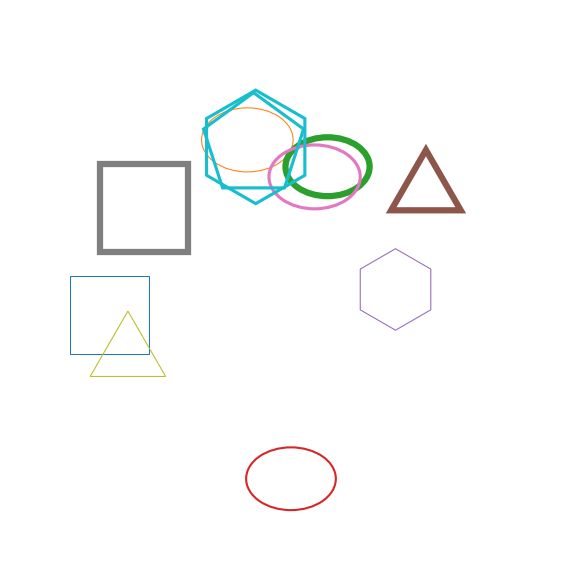[{"shape": "square", "thickness": 0.5, "radius": 0.34, "center": [0.19, 0.454]}, {"shape": "oval", "thickness": 0.5, "radius": 0.4, "center": [0.428, 0.757]}, {"shape": "oval", "thickness": 3, "radius": 0.36, "center": [0.567, 0.71]}, {"shape": "oval", "thickness": 1, "radius": 0.39, "center": [0.504, 0.17]}, {"shape": "hexagon", "thickness": 0.5, "radius": 0.35, "center": [0.685, 0.498]}, {"shape": "triangle", "thickness": 3, "radius": 0.35, "center": [0.738, 0.67]}, {"shape": "oval", "thickness": 1.5, "radius": 0.4, "center": [0.545, 0.693]}, {"shape": "square", "thickness": 3, "radius": 0.38, "center": [0.25, 0.638]}, {"shape": "triangle", "thickness": 0.5, "radius": 0.38, "center": [0.221, 0.385]}, {"shape": "pentagon", "thickness": 1.5, "radius": 0.46, "center": [0.439, 0.748]}, {"shape": "hexagon", "thickness": 1.5, "radius": 0.49, "center": [0.443, 0.745]}]